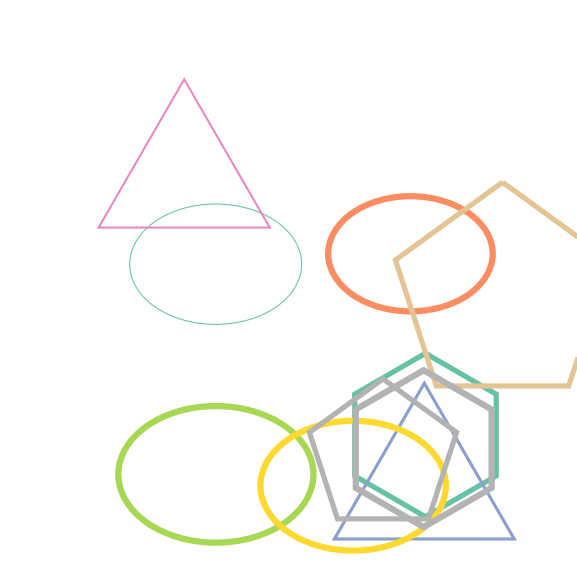[{"shape": "hexagon", "thickness": 2.5, "radius": 0.71, "center": [0.737, 0.246]}, {"shape": "oval", "thickness": 0.5, "radius": 0.74, "center": [0.373, 0.542]}, {"shape": "oval", "thickness": 3, "radius": 0.71, "center": [0.711, 0.56]}, {"shape": "triangle", "thickness": 1.5, "radius": 0.9, "center": [0.735, 0.156]}, {"shape": "triangle", "thickness": 1, "radius": 0.86, "center": [0.319, 0.691]}, {"shape": "oval", "thickness": 3, "radius": 0.84, "center": [0.374, 0.178]}, {"shape": "oval", "thickness": 3, "radius": 0.8, "center": [0.612, 0.158]}, {"shape": "pentagon", "thickness": 2.5, "radius": 0.98, "center": [0.87, 0.489]}, {"shape": "pentagon", "thickness": 2.5, "radius": 0.67, "center": [0.663, 0.209]}, {"shape": "hexagon", "thickness": 3, "radius": 0.68, "center": [0.734, 0.222]}]